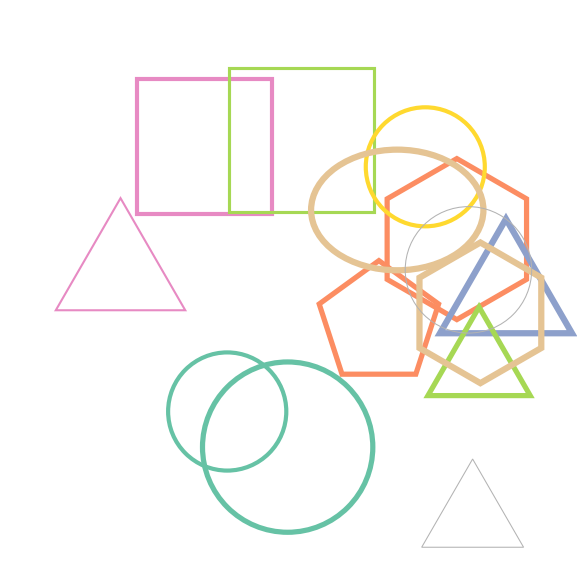[{"shape": "circle", "thickness": 2, "radius": 0.51, "center": [0.393, 0.287]}, {"shape": "circle", "thickness": 2.5, "radius": 0.74, "center": [0.498, 0.225]}, {"shape": "pentagon", "thickness": 2.5, "radius": 0.54, "center": [0.656, 0.439]}, {"shape": "hexagon", "thickness": 2.5, "radius": 0.7, "center": [0.791, 0.585]}, {"shape": "triangle", "thickness": 3, "radius": 0.66, "center": [0.876, 0.488]}, {"shape": "square", "thickness": 2, "radius": 0.58, "center": [0.355, 0.746]}, {"shape": "triangle", "thickness": 1, "radius": 0.65, "center": [0.209, 0.527]}, {"shape": "triangle", "thickness": 2.5, "radius": 0.51, "center": [0.83, 0.365]}, {"shape": "square", "thickness": 1.5, "radius": 0.63, "center": [0.522, 0.757]}, {"shape": "circle", "thickness": 2, "radius": 0.52, "center": [0.736, 0.71]}, {"shape": "oval", "thickness": 3, "radius": 0.75, "center": [0.688, 0.636]}, {"shape": "hexagon", "thickness": 3, "radius": 0.61, "center": [0.832, 0.457]}, {"shape": "triangle", "thickness": 0.5, "radius": 0.51, "center": [0.818, 0.102]}, {"shape": "circle", "thickness": 0.5, "radius": 0.55, "center": [0.811, 0.532]}]